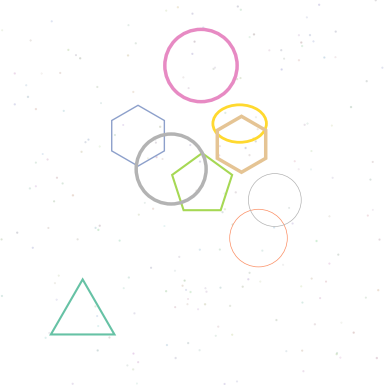[{"shape": "triangle", "thickness": 1.5, "radius": 0.48, "center": [0.215, 0.179]}, {"shape": "circle", "thickness": 0.5, "radius": 0.37, "center": [0.671, 0.382]}, {"shape": "hexagon", "thickness": 1, "radius": 0.39, "center": [0.359, 0.648]}, {"shape": "circle", "thickness": 2.5, "radius": 0.47, "center": [0.522, 0.83]}, {"shape": "pentagon", "thickness": 1.5, "radius": 0.41, "center": [0.525, 0.52]}, {"shape": "oval", "thickness": 2, "radius": 0.35, "center": [0.622, 0.679]}, {"shape": "hexagon", "thickness": 2.5, "radius": 0.36, "center": [0.627, 0.625]}, {"shape": "circle", "thickness": 0.5, "radius": 0.34, "center": [0.714, 0.48]}, {"shape": "circle", "thickness": 2.5, "radius": 0.45, "center": [0.445, 0.561]}]